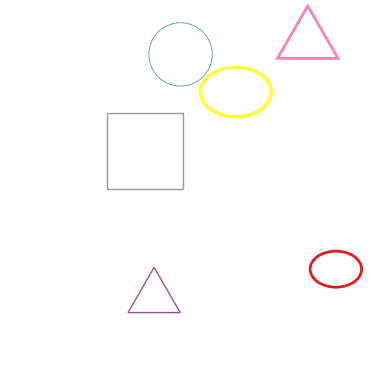[{"shape": "oval", "thickness": 2, "radius": 0.33, "center": [0.872, 0.301]}, {"shape": "circle", "thickness": 0.5, "radius": 0.41, "center": [0.469, 0.859]}, {"shape": "triangle", "thickness": 1, "radius": 0.39, "center": [0.4, 0.227]}, {"shape": "oval", "thickness": 2.5, "radius": 0.46, "center": [0.612, 0.761]}, {"shape": "triangle", "thickness": 2, "radius": 0.45, "center": [0.799, 0.894]}, {"shape": "square", "thickness": 1, "radius": 0.49, "center": [0.376, 0.607]}]